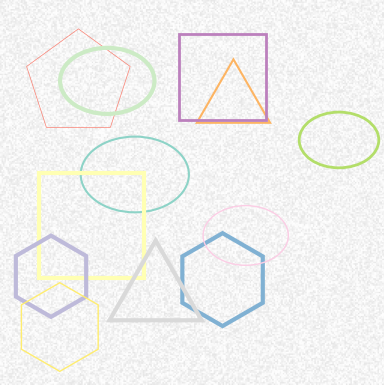[{"shape": "oval", "thickness": 1.5, "radius": 0.7, "center": [0.35, 0.547]}, {"shape": "square", "thickness": 3, "radius": 0.69, "center": [0.238, 0.415]}, {"shape": "hexagon", "thickness": 3, "radius": 0.53, "center": [0.133, 0.282]}, {"shape": "pentagon", "thickness": 0.5, "radius": 0.71, "center": [0.204, 0.784]}, {"shape": "hexagon", "thickness": 3, "radius": 0.6, "center": [0.578, 0.274]}, {"shape": "triangle", "thickness": 1.5, "radius": 0.55, "center": [0.606, 0.736]}, {"shape": "oval", "thickness": 2, "radius": 0.52, "center": [0.88, 0.636]}, {"shape": "oval", "thickness": 1, "radius": 0.55, "center": [0.638, 0.388]}, {"shape": "triangle", "thickness": 3, "radius": 0.69, "center": [0.404, 0.237]}, {"shape": "square", "thickness": 2, "radius": 0.56, "center": [0.578, 0.8]}, {"shape": "oval", "thickness": 3, "radius": 0.61, "center": [0.279, 0.79]}, {"shape": "hexagon", "thickness": 1, "radius": 0.58, "center": [0.155, 0.151]}]